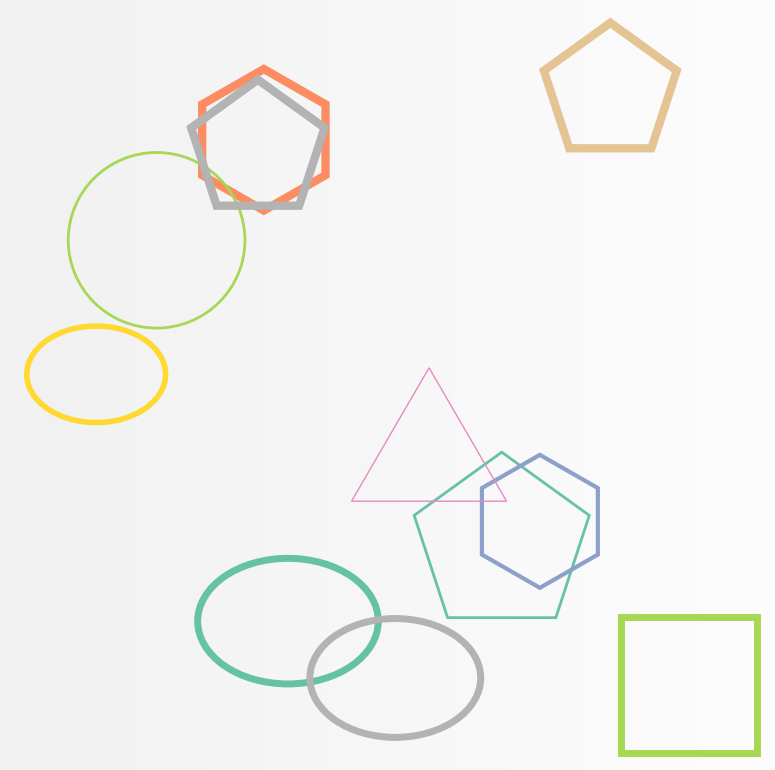[{"shape": "pentagon", "thickness": 1, "radius": 0.59, "center": [0.647, 0.294]}, {"shape": "oval", "thickness": 2.5, "radius": 0.58, "center": [0.372, 0.193]}, {"shape": "hexagon", "thickness": 3, "radius": 0.46, "center": [0.34, 0.818]}, {"shape": "hexagon", "thickness": 1.5, "radius": 0.43, "center": [0.697, 0.323]}, {"shape": "triangle", "thickness": 0.5, "radius": 0.58, "center": [0.554, 0.407]}, {"shape": "circle", "thickness": 1, "radius": 0.57, "center": [0.202, 0.688]}, {"shape": "square", "thickness": 2.5, "radius": 0.44, "center": [0.889, 0.11]}, {"shape": "oval", "thickness": 2, "radius": 0.45, "center": [0.124, 0.514]}, {"shape": "pentagon", "thickness": 3, "radius": 0.45, "center": [0.788, 0.88]}, {"shape": "oval", "thickness": 2.5, "radius": 0.55, "center": [0.51, 0.12]}, {"shape": "pentagon", "thickness": 3, "radius": 0.45, "center": [0.333, 0.806]}]